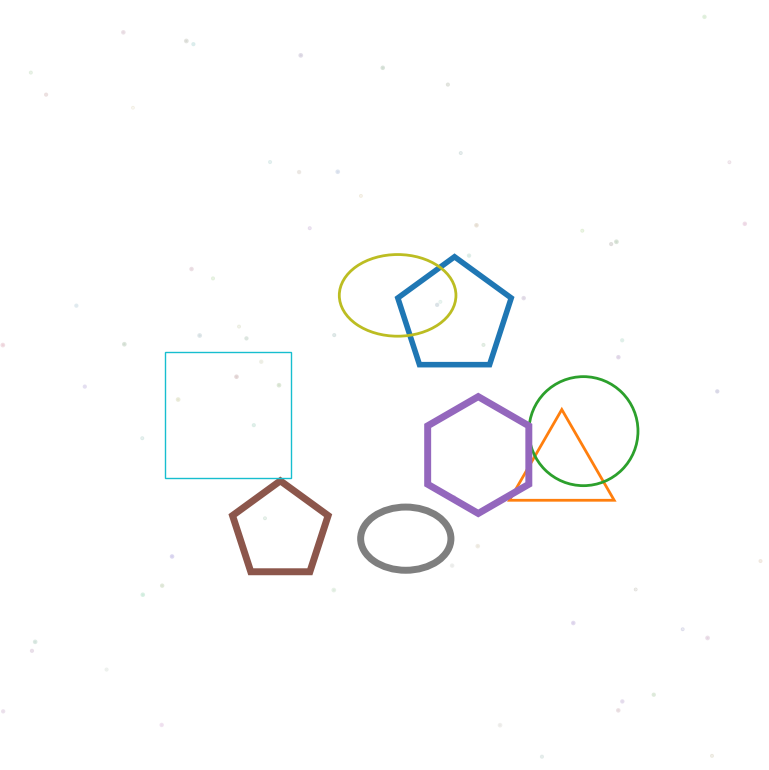[{"shape": "pentagon", "thickness": 2, "radius": 0.39, "center": [0.59, 0.589]}, {"shape": "triangle", "thickness": 1, "radius": 0.39, "center": [0.73, 0.39]}, {"shape": "circle", "thickness": 1, "radius": 0.35, "center": [0.758, 0.44]}, {"shape": "hexagon", "thickness": 2.5, "radius": 0.38, "center": [0.621, 0.409]}, {"shape": "pentagon", "thickness": 2.5, "radius": 0.33, "center": [0.364, 0.31]}, {"shape": "oval", "thickness": 2.5, "radius": 0.29, "center": [0.527, 0.3]}, {"shape": "oval", "thickness": 1, "radius": 0.38, "center": [0.516, 0.616]}, {"shape": "square", "thickness": 0.5, "radius": 0.41, "center": [0.296, 0.461]}]